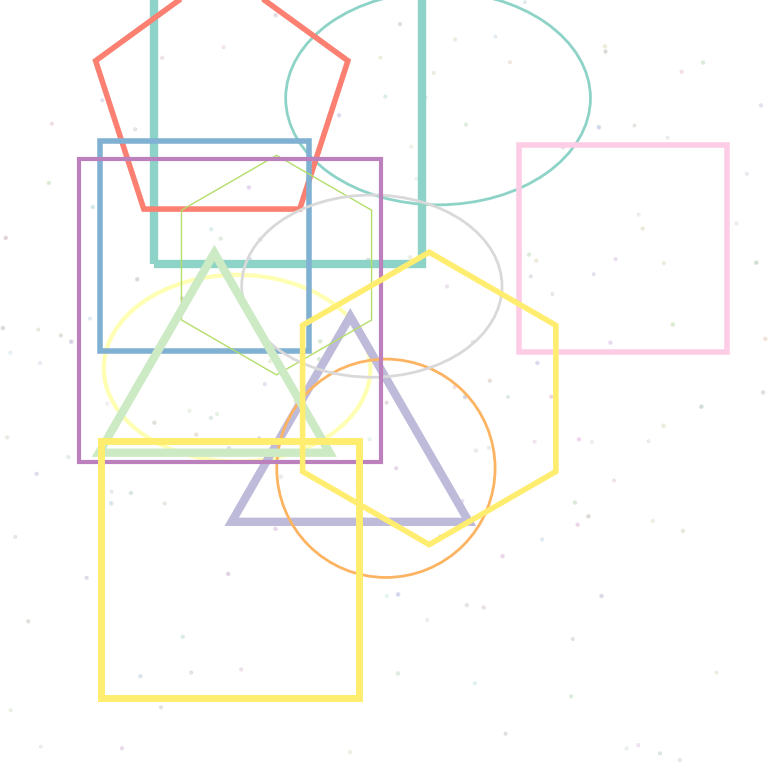[{"shape": "oval", "thickness": 1, "radius": 0.99, "center": [0.569, 0.873]}, {"shape": "square", "thickness": 3, "radius": 0.87, "center": [0.374, 0.832]}, {"shape": "oval", "thickness": 1.5, "radius": 0.87, "center": [0.308, 0.522]}, {"shape": "triangle", "thickness": 3, "radius": 0.89, "center": [0.455, 0.411]}, {"shape": "pentagon", "thickness": 2, "radius": 0.86, "center": [0.288, 0.868]}, {"shape": "square", "thickness": 2, "radius": 0.68, "center": [0.266, 0.681]}, {"shape": "circle", "thickness": 1, "radius": 0.71, "center": [0.501, 0.392]}, {"shape": "hexagon", "thickness": 0.5, "radius": 0.71, "center": [0.359, 0.656]}, {"shape": "square", "thickness": 2, "radius": 0.67, "center": [0.809, 0.677]}, {"shape": "oval", "thickness": 1, "radius": 0.85, "center": [0.483, 0.628]}, {"shape": "square", "thickness": 1.5, "radius": 0.98, "center": [0.299, 0.597]}, {"shape": "triangle", "thickness": 3, "radius": 0.86, "center": [0.278, 0.498]}, {"shape": "hexagon", "thickness": 2, "radius": 0.95, "center": [0.557, 0.483]}, {"shape": "square", "thickness": 2.5, "radius": 0.84, "center": [0.299, 0.26]}]